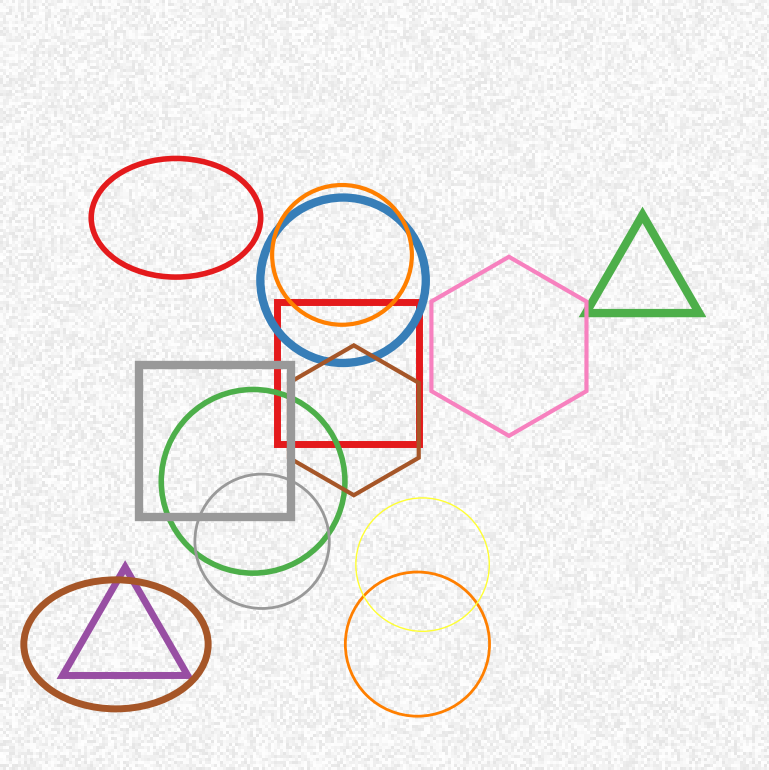[{"shape": "square", "thickness": 2.5, "radius": 0.46, "center": [0.452, 0.516]}, {"shape": "oval", "thickness": 2, "radius": 0.55, "center": [0.229, 0.717]}, {"shape": "circle", "thickness": 3, "radius": 0.54, "center": [0.446, 0.636]}, {"shape": "circle", "thickness": 2, "radius": 0.6, "center": [0.329, 0.375]}, {"shape": "triangle", "thickness": 3, "radius": 0.42, "center": [0.834, 0.636]}, {"shape": "triangle", "thickness": 2.5, "radius": 0.47, "center": [0.163, 0.17]}, {"shape": "circle", "thickness": 1, "radius": 0.47, "center": [0.542, 0.163]}, {"shape": "circle", "thickness": 1.5, "radius": 0.45, "center": [0.444, 0.669]}, {"shape": "circle", "thickness": 0.5, "radius": 0.43, "center": [0.549, 0.267]}, {"shape": "oval", "thickness": 2.5, "radius": 0.6, "center": [0.151, 0.163]}, {"shape": "hexagon", "thickness": 1.5, "radius": 0.49, "center": [0.46, 0.454]}, {"shape": "hexagon", "thickness": 1.5, "radius": 0.58, "center": [0.661, 0.55]}, {"shape": "circle", "thickness": 1, "radius": 0.44, "center": [0.34, 0.297]}, {"shape": "square", "thickness": 3, "radius": 0.49, "center": [0.279, 0.428]}]